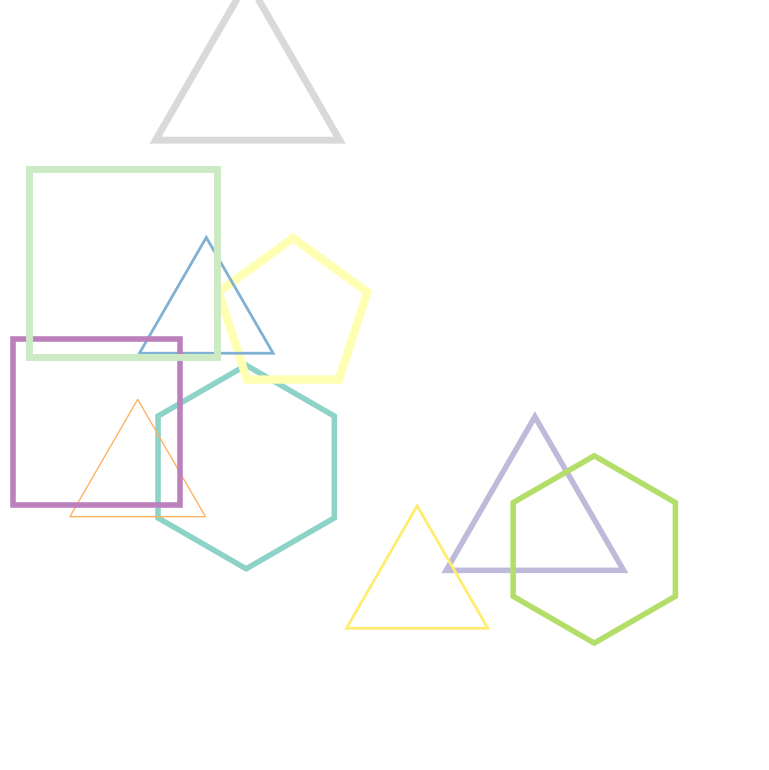[{"shape": "hexagon", "thickness": 2, "radius": 0.66, "center": [0.32, 0.394]}, {"shape": "pentagon", "thickness": 3, "radius": 0.51, "center": [0.38, 0.589]}, {"shape": "triangle", "thickness": 2, "radius": 0.67, "center": [0.695, 0.326]}, {"shape": "triangle", "thickness": 1, "radius": 0.5, "center": [0.268, 0.591]}, {"shape": "triangle", "thickness": 0.5, "radius": 0.51, "center": [0.179, 0.38]}, {"shape": "hexagon", "thickness": 2, "radius": 0.61, "center": [0.772, 0.286]}, {"shape": "triangle", "thickness": 2.5, "radius": 0.69, "center": [0.322, 0.887]}, {"shape": "square", "thickness": 2, "radius": 0.54, "center": [0.125, 0.452]}, {"shape": "square", "thickness": 2.5, "radius": 0.61, "center": [0.16, 0.659]}, {"shape": "triangle", "thickness": 1, "radius": 0.53, "center": [0.542, 0.237]}]